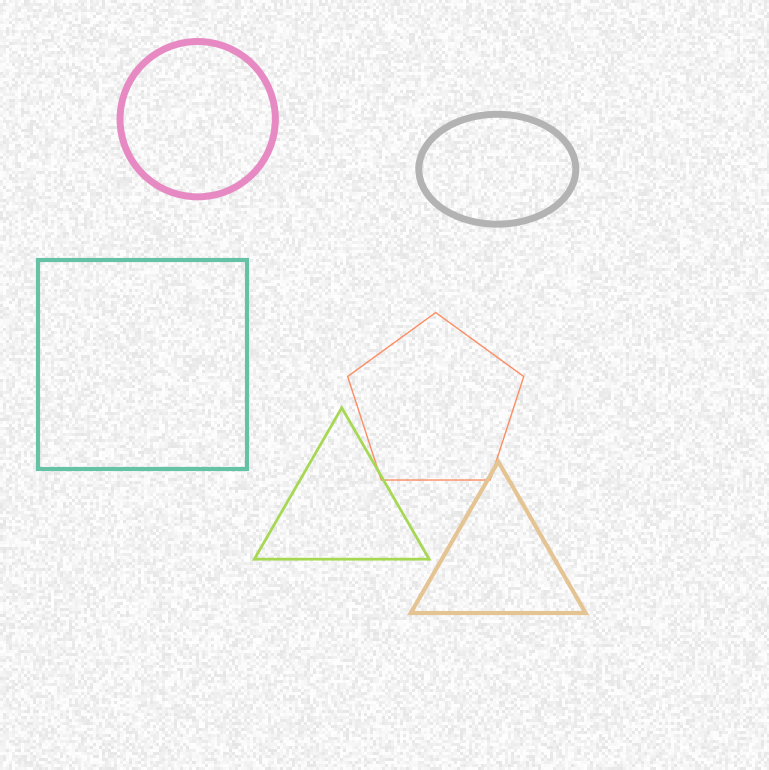[{"shape": "square", "thickness": 1.5, "radius": 0.68, "center": [0.185, 0.527]}, {"shape": "pentagon", "thickness": 0.5, "radius": 0.6, "center": [0.566, 0.474]}, {"shape": "circle", "thickness": 2.5, "radius": 0.5, "center": [0.257, 0.845]}, {"shape": "triangle", "thickness": 1, "radius": 0.66, "center": [0.444, 0.339]}, {"shape": "triangle", "thickness": 1.5, "radius": 0.66, "center": [0.647, 0.269]}, {"shape": "oval", "thickness": 2.5, "radius": 0.51, "center": [0.646, 0.78]}]